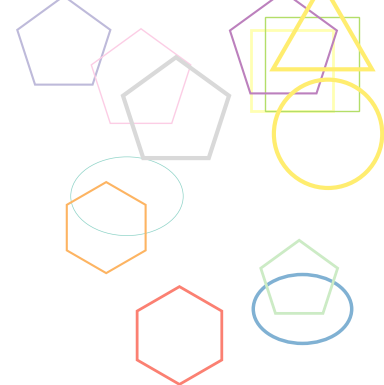[{"shape": "oval", "thickness": 0.5, "radius": 0.73, "center": [0.33, 0.49]}, {"shape": "square", "thickness": 2, "radius": 0.53, "center": [0.759, 0.816]}, {"shape": "pentagon", "thickness": 1.5, "radius": 0.64, "center": [0.166, 0.883]}, {"shape": "hexagon", "thickness": 2, "radius": 0.63, "center": [0.466, 0.129]}, {"shape": "oval", "thickness": 2.5, "radius": 0.64, "center": [0.786, 0.197]}, {"shape": "hexagon", "thickness": 1.5, "radius": 0.59, "center": [0.276, 0.409]}, {"shape": "square", "thickness": 1, "radius": 0.61, "center": [0.81, 0.834]}, {"shape": "pentagon", "thickness": 1, "radius": 0.68, "center": [0.366, 0.789]}, {"shape": "pentagon", "thickness": 3, "radius": 0.72, "center": [0.457, 0.707]}, {"shape": "pentagon", "thickness": 1.5, "radius": 0.73, "center": [0.736, 0.876]}, {"shape": "pentagon", "thickness": 2, "radius": 0.52, "center": [0.777, 0.271]}, {"shape": "circle", "thickness": 3, "radius": 0.7, "center": [0.852, 0.652]}, {"shape": "triangle", "thickness": 3, "radius": 0.74, "center": [0.838, 0.894]}]